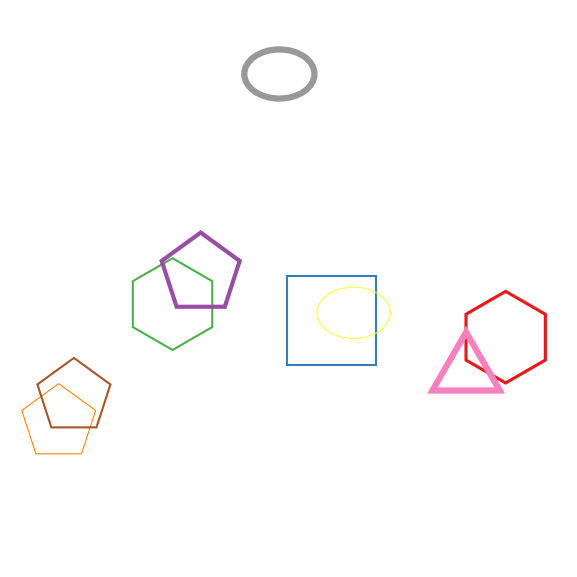[{"shape": "hexagon", "thickness": 1.5, "radius": 0.4, "center": [0.876, 0.415]}, {"shape": "square", "thickness": 1, "radius": 0.38, "center": [0.574, 0.444]}, {"shape": "hexagon", "thickness": 1, "radius": 0.4, "center": [0.299, 0.473]}, {"shape": "pentagon", "thickness": 2, "radius": 0.36, "center": [0.348, 0.525]}, {"shape": "pentagon", "thickness": 0.5, "radius": 0.34, "center": [0.102, 0.268]}, {"shape": "oval", "thickness": 0.5, "radius": 0.32, "center": [0.612, 0.457]}, {"shape": "pentagon", "thickness": 1, "radius": 0.33, "center": [0.128, 0.313]}, {"shape": "triangle", "thickness": 3, "radius": 0.34, "center": [0.807, 0.357]}, {"shape": "oval", "thickness": 3, "radius": 0.3, "center": [0.484, 0.871]}]